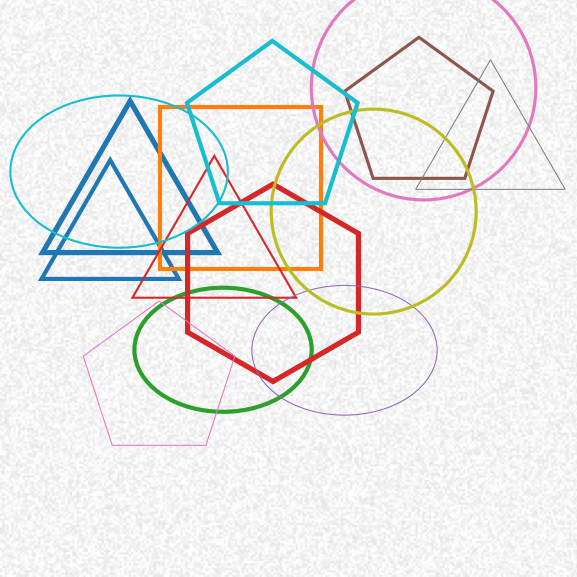[{"shape": "triangle", "thickness": 2.5, "radius": 0.87, "center": [0.225, 0.649]}, {"shape": "triangle", "thickness": 2, "radius": 0.69, "center": [0.191, 0.585]}, {"shape": "square", "thickness": 2, "radius": 0.7, "center": [0.417, 0.673]}, {"shape": "oval", "thickness": 2, "radius": 0.77, "center": [0.386, 0.393]}, {"shape": "hexagon", "thickness": 2.5, "radius": 0.85, "center": [0.473, 0.509]}, {"shape": "triangle", "thickness": 1, "radius": 0.82, "center": [0.371, 0.565]}, {"shape": "oval", "thickness": 0.5, "radius": 0.8, "center": [0.597, 0.393]}, {"shape": "pentagon", "thickness": 1.5, "radius": 0.68, "center": [0.725, 0.8]}, {"shape": "circle", "thickness": 1.5, "radius": 0.97, "center": [0.733, 0.847]}, {"shape": "pentagon", "thickness": 0.5, "radius": 0.69, "center": [0.275, 0.34]}, {"shape": "triangle", "thickness": 0.5, "radius": 0.75, "center": [0.849, 0.746]}, {"shape": "circle", "thickness": 1.5, "radius": 0.89, "center": [0.647, 0.633]}, {"shape": "oval", "thickness": 1, "radius": 0.94, "center": [0.206, 0.702]}, {"shape": "pentagon", "thickness": 2, "radius": 0.78, "center": [0.471, 0.773]}]